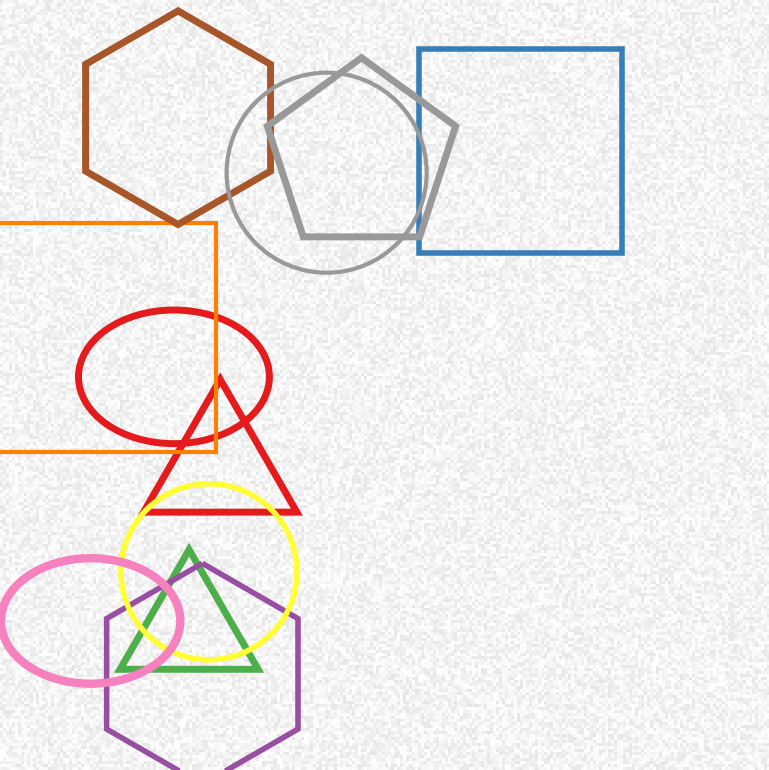[{"shape": "oval", "thickness": 2.5, "radius": 0.62, "center": [0.226, 0.511]}, {"shape": "triangle", "thickness": 2.5, "radius": 0.57, "center": [0.286, 0.392]}, {"shape": "square", "thickness": 2, "radius": 0.66, "center": [0.676, 0.804]}, {"shape": "triangle", "thickness": 2.5, "radius": 0.52, "center": [0.246, 0.183]}, {"shape": "hexagon", "thickness": 2, "radius": 0.72, "center": [0.263, 0.125]}, {"shape": "square", "thickness": 1.5, "radius": 0.74, "center": [0.132, 0.561]}, {"shape": "circle", "thickness": 2, "radius": 0.57, "center": [0.271, 0.257]}, {"shape": "hexagon", "thickness": 2.5, "radius": 0.69, "center": [0.231, 0.847]}, {"shape": "oval", "thickness": 3, "radius": 0.58, "center": [0.118, 0.194]}, {"shape": "circle", "thickness": 1.5, "radius": 0.65, "center": [0.424, 0.776]}, {"shape": "pentagon", "thickness": 2.5, "radius": 0.64, "center": [0.469, 0.796]}]